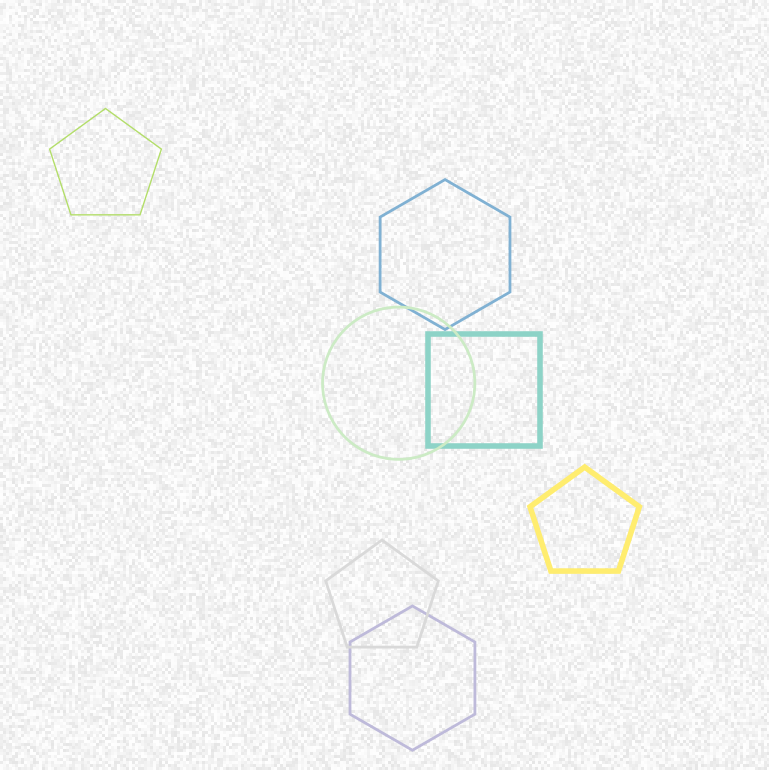[{"shape": "square", "thickness": 2, "radius": 0.36, "center": [0.628, 0.494]}, {"shape": "hexagon", "thickness": 1, "radius": 0.47, "center": [0.536, 0.119]}, {"shape": "hexagon", "thickness": 1, "radius": 0.49, "center": [0.578, 0.669]}, {"shape": "pentagon", "thickness": 0.5, "radius": 0.38, "center": [0.137, 0.783]}, {"shape": "pentagon", "thickness": 1, "radius": 0.38, "center": [0.496, 0.222]}, {"shape": "circle", "thickness": 1, "radius": 0.49, "center": [0.518, 0.502]}, {"shape": "pentagon", "thickness": 2, "radius": 0.37, "center": [0.759, 0.319]}]